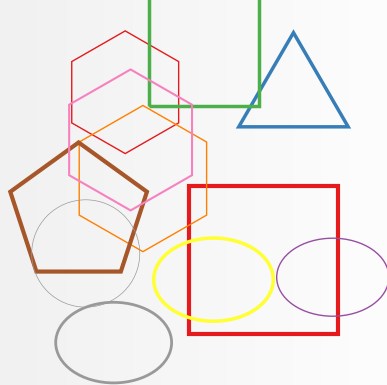[{"shape": "square", "thickness": 3, "radius": 0.96, "center": [0.68, 0.325]}, {"shape": "hexagon", "thickness": 1, "radius": 0.8, "center": [0.323, 0.76]}, {"shape": "triangle", "thickness": 2.5, "radius": 0.82, "center": [0.757, 0.752]}, {"shape": "square", "thickness": 2.5, "radius": 0.71, "center": [0.526, 0.867]}, {"shape": "oval", "thickness": 1, "radius": 0.72, "center": [0.859, 0.28]}, {"shape": "hexagon", "thickness": 1, "radius": 0.95, "center": [0.369, 0.536]}, {"shape": "oval", "thickness": 2.5, "radius": 0.77, "center": [0.551, 0.274]}, {"shape": "pentagon", "thickness": 3, "radius": 0.93, "center": [0.203, 0.445]}, {"shape": "hexagon", "thickness": 1.5, "radius": 0.92, "center": [0.337, 0.637]}, {"shape": "oval", "thickness": 2, "radius": 0.75, "center": [0.293, 0.11]}, {"shape": "circle", "thickness": 0.5, "radius": 0.7, "center": [0.221, 0.342]}]